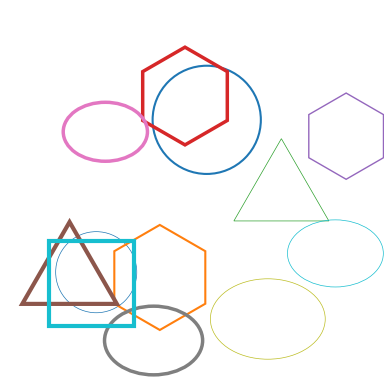[{"shape": "circle", "thickness": 1.5, "radius": 0.7, "center": [0.537, 0.689]}, {"shape": "circle", "thickness": 0.5, "radius": 0.53, "center": [0.25, 0.293]}, {"shape": "hexagon", "thickness": 1.5, "radius": 0.68, "center": [0.415, 0.279]}, {"shape": "triangle", "thickness": 0.5, "radius": 0.71, "center": [0.731, 0.497]}, {"shape": "hexagon", "thickness": 2.5, "radius": 0.63, "center": [0.481, 0.751]}, {"shape": "hexagon", "thickness": 1, "radius": 0.56, "center": [0.899, 0.646]}, {"shape": "triangle", "thickness": 3, "radius": 0.71, "center": [0.181, 0.282]}, {"shape": "oval", "thickness": 2.5, "radius": 0.55, "center": [0.274, 0.658]}, {"shape": "oval", "thickness": 2.5, "radius": 0.64, "center": [0.399, 0.116]}, {"shape": "oval", "thickness": 0.5, "radius": 0.75, "center": [0.696, 0.171]}, {"shape": "oval", "thickness": 0.5, "radius": 0.62, "center": [0.871, 0.342]}, {"shape": "square", "thickness": 3, "radius": 0.55, "center": [0.238, 0.263]}]